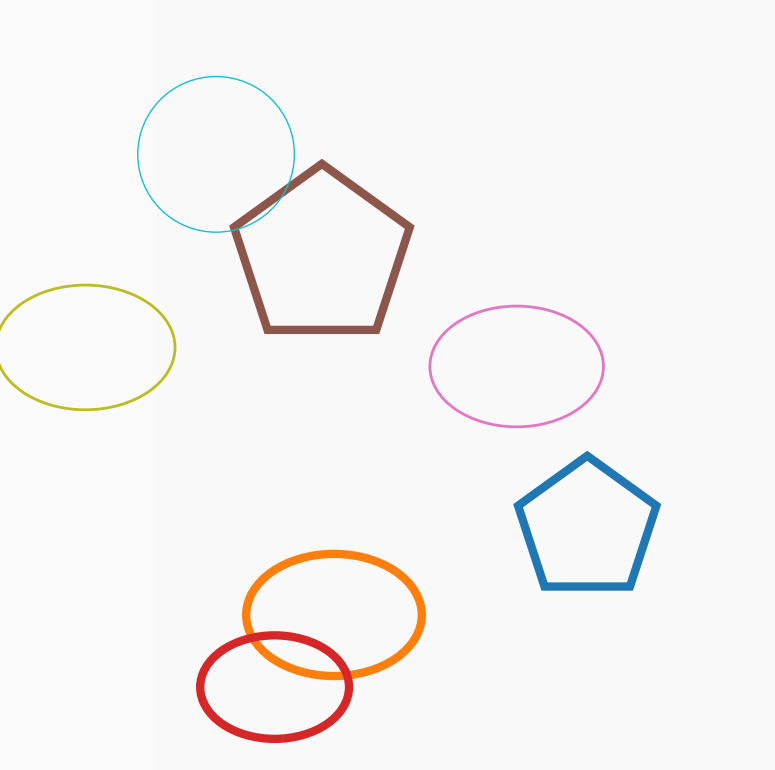[{"shape": "pentagon", "thickness": 3, "radius": 0.47, "center": [0.758, 0.314]}, {"shape": "oval", "thickness": 3, "radius": 0.57, "center": [0.431, 0.201]}, {"shape": "oval", "thickness": 3, "radius": 0.48, "center": [0.354, 0.108]}, {"shape": "pentagon", "thickness": 3, "radius": 0.6, "center": [0.415, 0.668]}, {"shape": "oval", "thickness": 1, "radius": 0.56, "center": [0.667, 0.524]}, {"shape": "oval", "thickness": 1, "radius": 0.58, "center": [0.11, 0.549]}, {"shape": "circle", "thickness": 0.5, "radius": 0.51, "center": [0.279, 0.8]}]